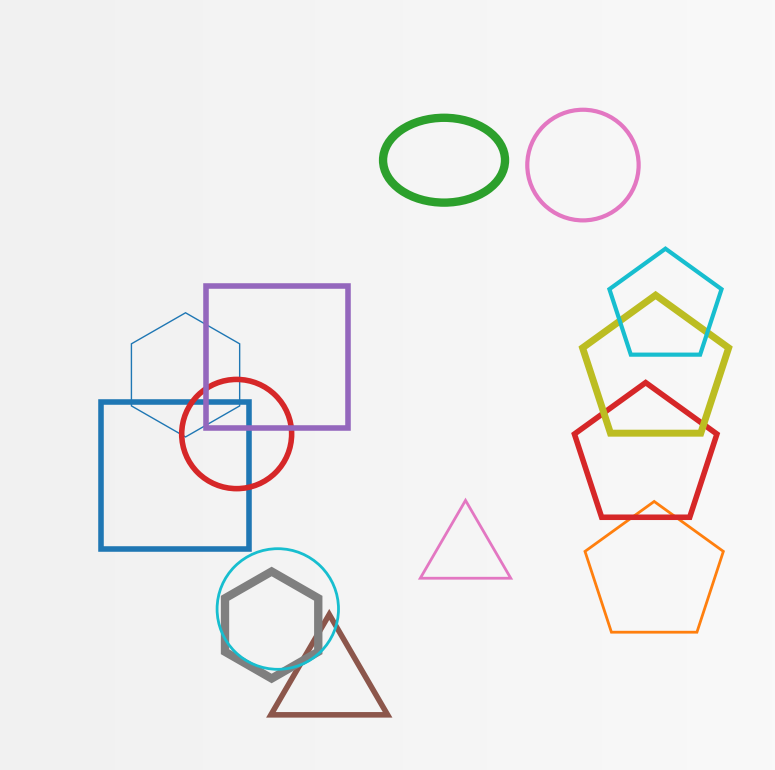[{"shape": "square", "thickness": 2, "radius": 0.48, "center": [0.226, 0.382]}, {"shape": "hexagon", "thickness": 0.5, "radius": 0.4, "center": [0.239, 0.513]}, {"shape": "pentagon", "thickness": 1, "radius": 0.47, "center": [0.844, 0.255]}, {"shape": "oval", "thickness": 3, "radius": 0.39, "center": [0.573, 0.792]}, {"shape": "pentagon", "thickness": 2, "radius": 0.48, "center": [0.833, 0.406]}, {"shape": "circle", "thickness": 2, "radius": 0.35, "center": [0.305, 0.436]}, {"shape": "square", "thickness": 2, "radius": 0.46, "center": [0.357, 0.536]}, {"shape": "triangle", "thickness": 2, "radius": 0.43, "center": [0.425, 0.115]}, {"shape": "triangle", "thickness": 1, "radius": 0.34, "center": [0.601, 0.283]}, {"shape": "circle", "thickness": 1.5, "radius": 0.36, "center": [0.752, 0.786]}, {"shape": "hexagon", "thickness": 3, "radius": 0.35, "center": [0.351, 0.188]}, {"shape": "pentagon", "thickness": 2.5, "radius": 0.5, "center": [0.846, 0.518]}, {"shape": "pentagon", "thickness": 1.5, "radius": 0.38, "center": [0.859, 0.601]}, {"shape": "circle", "thickness": 1, "radius": 0.39, "center": [0.358, 0.209]}]